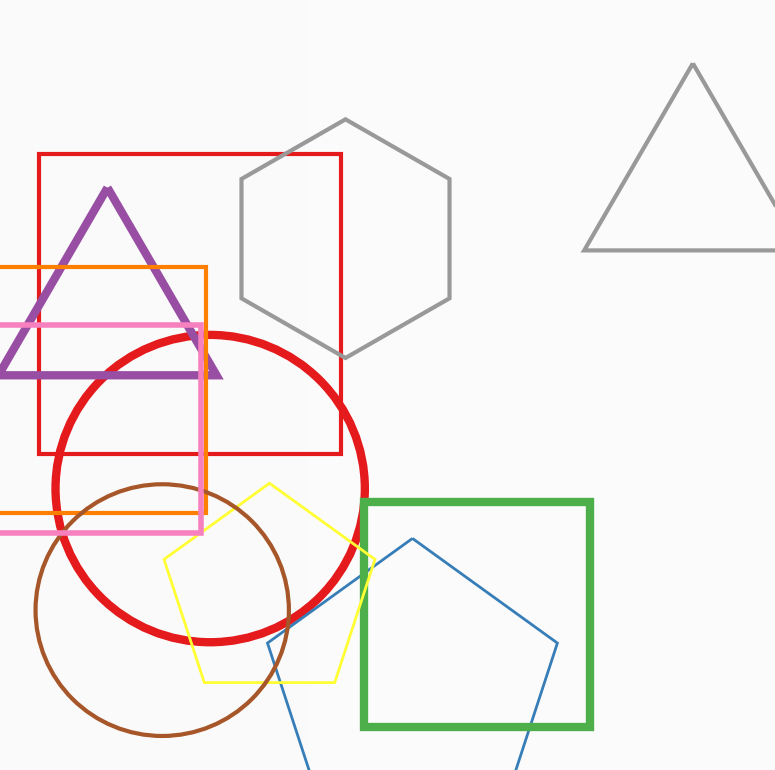[{"shape": "square", "thickness": 1.5, "radius": 0.97, "center": [0.245, 0.605]}, {"shape": "circle", "thickness": 3, "radius": 1.0, "center": [0.271, 0.365]}, {"shape": "pentagon", "thickness": 1, "radius": 0.98, "center": [0.532, 0.104]}, {"shape": "square", "thickness": 3, "radius": 0.73, "center": [0.616, 0.202]}, {"shape": "triangle", "thickness": 3, "radius": 0.81, "center": [0.139, 0.594]}, {"shape": "square", "thickness": 1.5, "radius": 0.8, "center": [0.106, 0.494]}, {"shape": "pentagon", "thickness": 1, "radius": 0.72, "center": [0.348, 0.229]}, {"shape": "circle", "thickness": 1.5, "radius": 0.82, "center": [0.209, 0.208]}, {"shape": "square", "thickness": 2, "radius": 0.68, "center": [0.124, 0.442]}, {"shape": "hexagon", "thickness": 1.5, "radius": 0.77, "center": [0.446, 0.69]}, {"shape": "triangle", "thickness": 1.5, "radius": 0.81, "center": [0.894, 0.756]}]